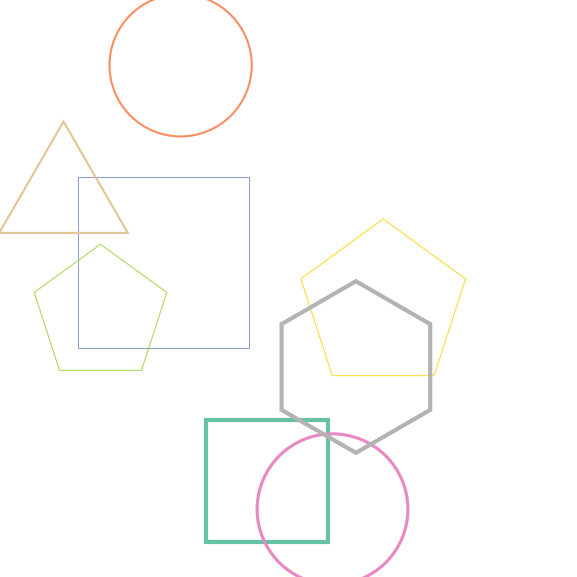[{"shape": "square", "thickness": 2, "radius": 0.53, "center": [0.462, 0.166]}, {"shape": "circle", "thickness": 1, "radius": 0.62, "center": [0.313, 0.886]}, {"shape": "square", "thickness": 0.5, "radius": 0.74, "center": [0.283, 0.545]}, {"shape": "circle", "thickness": 1.5, "radius": 0.65, "center": [0.576, 0.117]}, {"shape": "pentagon", "thickness": 0.5, "radius": 0.6, "center": [0.174, 0.455]}, {"shape": "pentagon", "thickness": 0.5, "radius": 0.75, "center": [0.664, 0.47]}, {"shape": "triangle", "thickness": 1, "radius": 0.64, "center": [0.11, 0.66]}, {"shape": "hexagon", "thickness": 2, "radius": 0.74, "center": [0.616, 0.364]}]